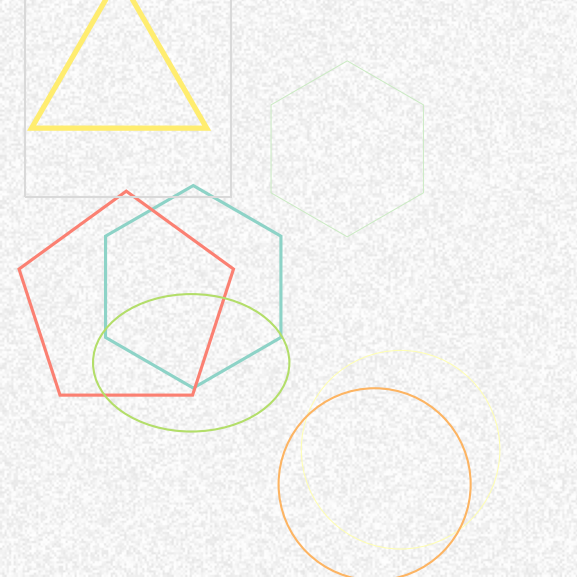[{"shape": "hexagon", "thickness": 1.5, "radius": 0.88, "center": [0.335, 0.503]}, {"shape": "circle", "thickness": 0.5, "radius": 0.86, "center": [0.694, 0.22]}, {"shape": "pentagon", "thickness": 1.5, "radius": 0.98, "center": [0.219, 0.473]}, {"shape": "circle", "thickness": 1, "radius": 0.83, "center": [0.649, 0.161]}, {"shape": "oval", "thickness": 1, "radius": 0.85, "center": [0.331, 0.371]}, {"shape": "square", "thickness": 1, "radius": 0.89, "center": [0.222, 0.836]}, {"shape": "hexagon", "thickness": 0.5, "radius": 0.76, "center": [0.601, 0.741]}, {"shape": "triangle", "thickness": 2.5, "radius": 0.88, "center": [0.206, 0.865]}]